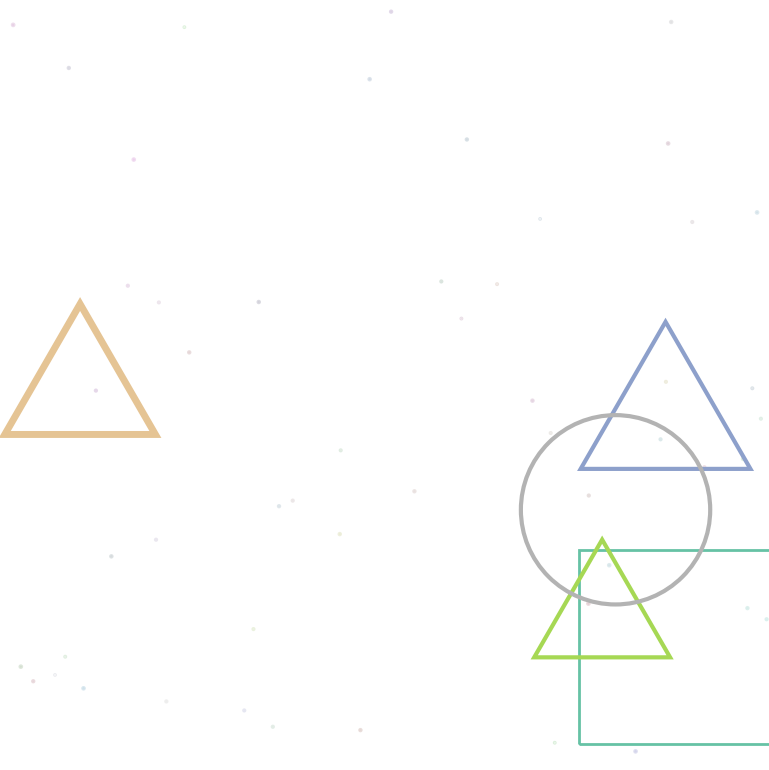[{"shape": "square", "thickness": 1, "radius": 0.63, "center": [0.878, 0.16]}, {"shape": "triangle", "thickness": 1.5, "radius": 0.64, "center": [0.864, 0.455]}, {"shape": "triangle", "thickness": 1.5, "radius": 0.51, "center": [0.782, 0.197]}, {"shape": "triangle", "thickness": 2.5, "radius": 0.56, "center": [0.104, 0.492]}, {"shape": "circle", "thickness": 1.5, "radius": 0.61, "center": [0.799, 0.338]}]